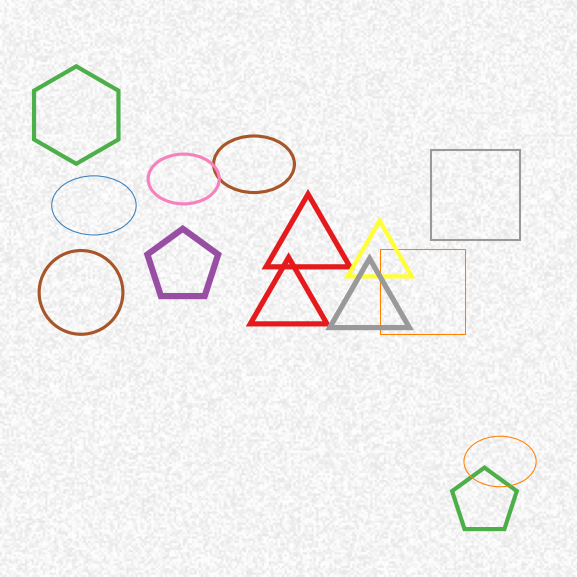[{"shape": "triangle", "thickness": 2.5, "radius": 0.38, "center": [0.5, 0.477]}, {"shape": "triangle", "thickness": 2.5, "radius": 0.42, "center": [0.533, 0.579]}, {"shape": "oval", "thickness": 0.5, "radius": 0.37, "center": [0.163, 0.643]}, {"shape": "pentagon", "thickness": 2, "radius": 0.29, "center": [0.839, 0.131]}, {"shape": "hexagon", "thickness": 2, "radius": 0.42, "center": [0.132, 0.8]}, {"shape": "pentagon", "thickness": 3, "radius": 0.32, "center": [0.317, 0.539]}, {"shape": "square", "thickness": 0.5, "radius": 0.37, "center": [0.732, 0.494]}, {"shape": "oval", "thickness": 0.5, "radius": 0.31, "center": [0.866, 0.2]}, {"shape": "triangle", "thickness": 2, "radius": 0.32, "center": [0.657, 0.553]}, {"shape": "oval", "thickness": 1.5, "radius": 0.35, "center": [0.44, 0.715]}, {"shape": "circle", "thickness": 1.5, "radius": 0.36, "center": [0.14, 0.493]}, {"shape": "oval", "thickness": 1.5, "radius": 0.31, "center": [0.318, 0.689]}, {"shape": "triangle", "thickness": 2.5, "radius": 0.4, "center": [0.64, 0.472]}, {"shape": "square", "thickness": 1, "radius": 0.39, "center": [0.824, 0.662]}]